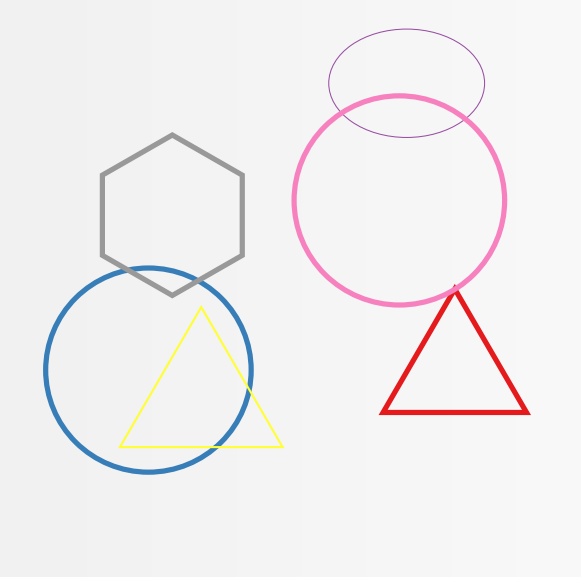[{"shape": "triangle", "thickness": 2.5, "radius": 0.71, "center": [0.782, 0.356]}, {"shape": "circle", "thickness": 2.5, "radius": 0.88, "center": [0.255, 0.358]}, {"shape": "oval", "thickness": 0.5, "radius": 0.67, "center": [0.7, 0.855]}, {"shape": "triangle", "thickness": 1, "radius": 0.81, "center": [0.346, 0.306]}, {"shape": "circle", "thickness": 2.5, "radius": 0.91, "center": [0.687, 0.652]}, {"shape": "hexagon", "thickness": 2.5, "radius": 0.69, "center": [0.296, 0.626]}]